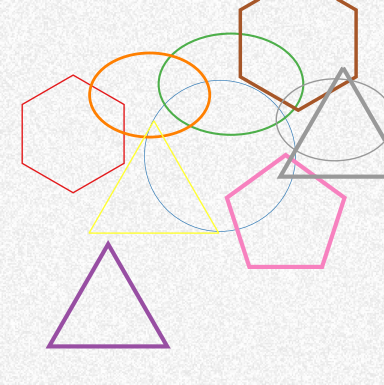[{"shape": "hexagon", "thickness": 1, "radius": 0.76, "center": [0.19, 0.652]}, {"shape": "circle", "thickness": 0.5, "radius": 0.98, "center": [0.571, 0.595]}, {"shape": "oval", "thickness": 1.5, "radius": 0.94, "center": [0.6, 0.781]}, {"shape": "triangle", "thickness": 3, "radius": 0.89, "center": [0.281, 0.189]}, {"shape": "oval", "thickness": 2, "radius": 0.78, "center": [0.389, 0.753]}, {"shape": "triangle", "thickness": 1, "radius": 0.97, "center": [0.4, 0.492]}, {"shape": "hexagon", "thickness": 2.5, "radius": 0.87, "center": [0.775, 0.887]}, {"shape": "pentagon", "thickness": 3, "radius": 0.8, "center": [0.742, 0.437]}, {"shape": "triangle", "thickness": 3, "radius": 0.94, "center": [0.891, 0.635]}, {"shape": "oval", "thickness": 1, "radius": 0.76, "center": [0.87, 0.689]}]